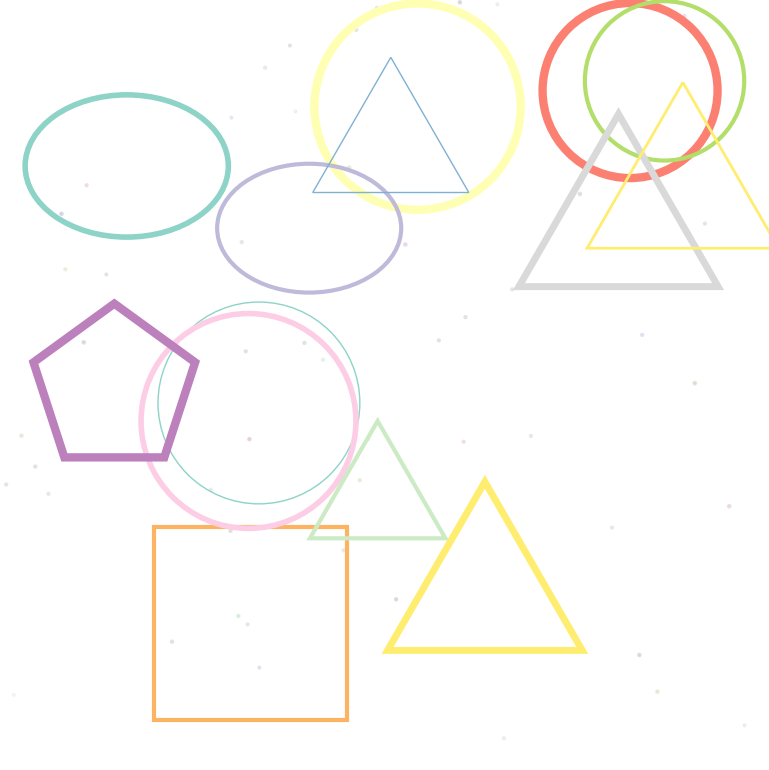[{"shape": "oval", "thickness": 2, "radius": 0.66, "center": [0.165, 0.784]}, {"shape": "circle", "thickness": 0.5, "radius": 0.66, "center": [0.336, 0.477]}, {"shape": "circle", "thickness": 3, "radius": 0.67, "center": [0.542, 0.861]}, {"shape": "oval", "thickness": 1.5, "radius": 0.6, "center": [0.402, 0.704]}, {"shape": "circle", "thickness": 3, "radius": 0.57, "center": [0.818, 0.882]}, {"shape": "triangle", "thickness": 0.5, "radius": 0.59, "center": [0.508, 0.809]}, {"shape": "square", "thickness": 1.5, "radius": 0.63, "center": [0.325, 0.19]}, {"shape": "circle", "thickness": 1.5, "radius": 0.52, "center": [0.863, 0.895]}, {"shape": "circle", "thickness": 2, "radius": 0.7, "center": [0.323, 0.453]}, {"shape": "triangle", "thickness": 2.5, "radius": 0.75, "center": [0.803, 0.702]}, {"shape": "pentagon", "thickness": 3, "radius": 0.55, "center": [0.148, 0.495]}, {"shape": "triangle", "thickness": 1.5, "radius": 0.51, "center": [0.49, 0.352]}, {"shape": "triangle", "thickness": 2.5, "radius": 0.73, "center": [0.63, 0.228]}, {"shape": "triangle", "thickness": 1, "radius": 0.72, "center": [0.887, 0.749]}]